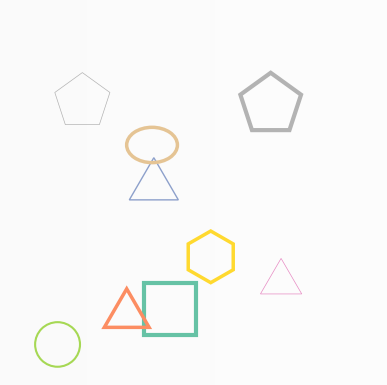[{"shape": "square", "thickness": 3, "radius": 0.33, "center": [0.439, 0.197]}, {"shape": "triangle", "thickness": 2.5, "radius": 0.33, "center": [0.327, 0.183]}, {"shape": "triangle", "thickness": 1, "radius": 0.37, "center": [0.397, 0.517]}, {"shape": "triangle", "thickness": 0.5, "radius": 0.31, "center": [0.725, 0.267]}, {"shape": "circle", "thickness": 1.5, "radius": 0.29, "center": [0.149, 0.105]}, {"shape": "hexagon", "thickness": 2.5, "radius": 0.34, "center": [0.544, 0.333]}, {"shape": "oval", "thickness": 2.5, "radius": 0.33, "center": [0.392, 0.623]}, {"shape": "pentagon", "thickness": 3, "radius": 0.41, "center": [0.699, 0.729]}, {"shape": "pentagon", "thickness": 0.5, "radius": 0.37, "center": [0.213, 0.737]}]